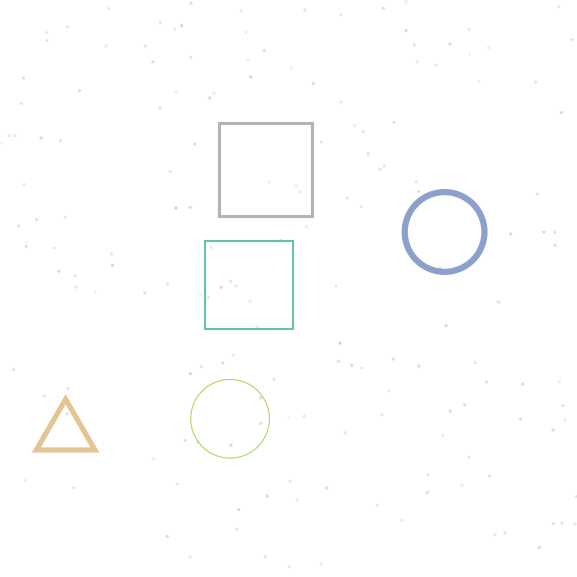[{"shape": "square", "thickness": 1, "radius": 0.38, "center": [0.431, 0.506]}, {"shape": "circle", "thickness": 3, "radius": 0.35, "center": [0.77, 0.597]}, {"shape": "circle", "thickness": 0.5, "radius": 0.34, "center": [0.398, 0.274]}, {"shape": "triangle", "thickness": 2.5, "radius": 0.29, "center": [0.114, 0.249]}, {"shape": "square", "thickness": 1.5, "radius": 0.4, "center": [0.46, 0.705]}]